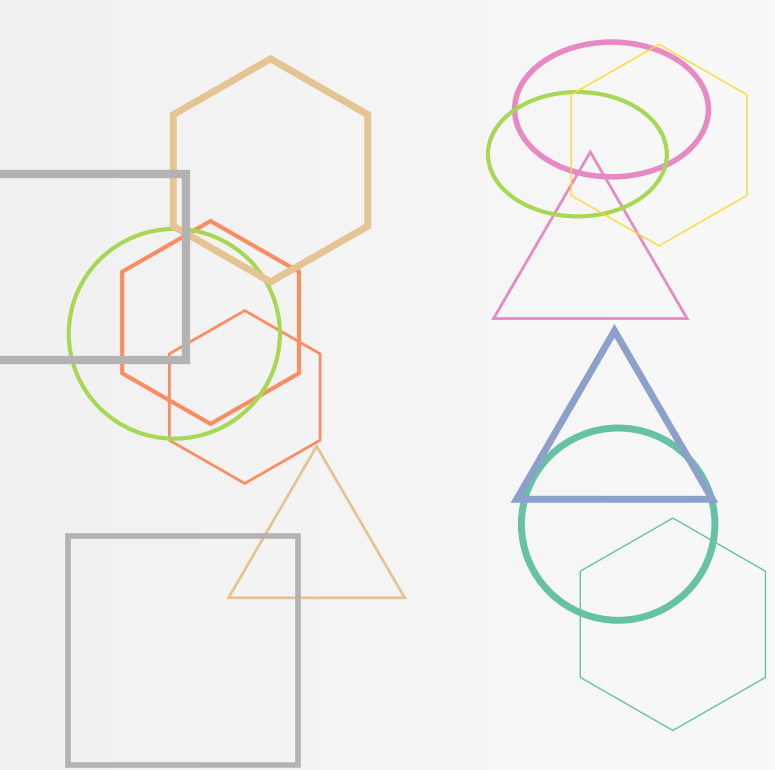[{"shape": "circle", "thickness": 2.5, "radius": 0.62, "center": [0.798, 0.319]}, {"shape": "hexagon", "thickness": 0.5, "radius": 0.69, "center": [0.868, 0.189]}, {"shape": "hexagon", "thickness": 1.5, "radius": 0.66, "center": [0.272, 0.581]}, {"shape": "hexagon", "thickness": 1, "radius": 0.56, "center": [0.316, 0.484]}, {"shape": "triangle", "thickness": 2.5, "radius": 0.73, "center": [0.793, 0.425]}, {"shape": "oval", "thickness": 2, "radius": 0.63, "center": [0.789, 0.858]}, {"shape": "triangle", "thickness": 1, "radius": 0.72, "center": [0.762, 0.658]}, {"shape": "circle", "thickness": 1.5, "radius": 0.68, "center": [0.225, 0.567]}, {"shape": "oval", "thickness": 1.5, "radius": 0.58, "center": [0.745, 0.8]}, {"shape": "hexagon", "thickness": 0.5, "radius": 0.65, "center": [0.85, 0.812]}, {"shape": "hexagon", "thickness": 2.5, "radius": 0.72, "center": [0.349, 0.779]}, {"shape": "triangle", "thickness": 1, "radius": 0.66, "center": [0.409, 0.289]}, {"shape": "square", "thickness": 3, "radius": 0.6, "center": [0.119, 0.653]}, {"shape": "square", "thickness": 2, "radius": 0.74, "center": [0.236, 0.155]}]